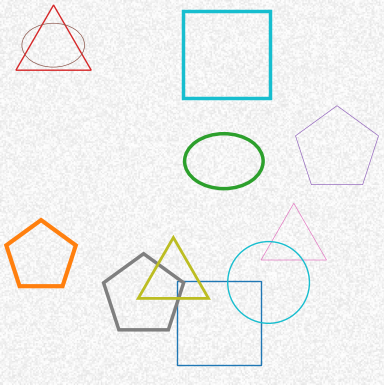[{"shape": "square", "thickness": 1, "radius": 0.55, "center": [0.568, 0.16]}, {"shape": "pentagon", "thickness": 3, "radius": 0.47, "center": [0.107, 0.333]}, {"shape": "oval", "thickness": 2.5, "radius": 0.51, "center": [0.581, 0.581]}, {"shape": "triangle", "thickness": 1, "radius": 0.56, "center": [0.139, 0.874]}, {"shape": "pentagon", "thickness": 0.5, "radius": 0.57, "center": [0.875, 0.612]}, {"shape": "oval", "thickness": 0.5, "radius": 0.41, "center": [0.138, 0.883]}, {"shape": "triangle", "thickness": 0.5, "radius": 0.49, "center": [0.763, 0.374]}, {"shape": "pentagon", "thickness": 2.5, "radius": 0.55, "center": [0.373, 0.232]}, {"shape": "triangle", "thickness": 2, "radius": 0.53, "center": [0.45, 0.278]}, {"shape": "square", "thickness": 2.5, "radius": 0.56, "center": [0.588, 0.859]}, {"shape": "circle", "thickness": 1, "radius": 0.53, "center": [0.698, 0.266]}]